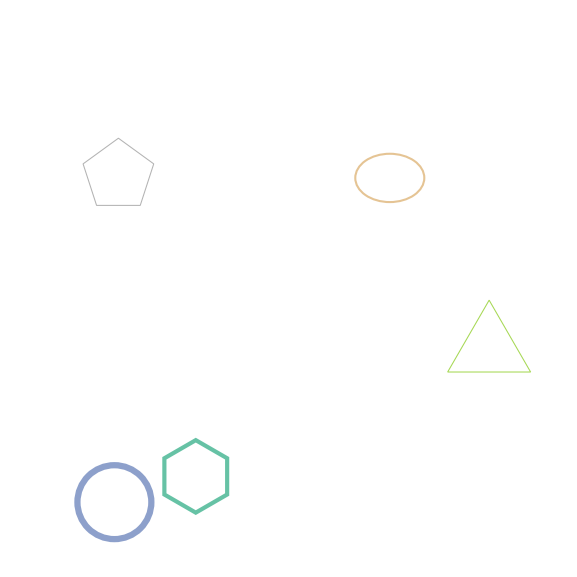[{"shape": "hexagon", "thickness": 2, "radius": 0.31, "center": [0.339, 0.174]}, {"shape": "circle", "thickness": 3, "radius": 0.32, "center": [0.198, 0.13]}, {"shape": "triangle", "thickness": 0.5, "radius": 0.41, "center": [0.847, 0.396]}, {"shape": "oval", "thickness": 1, "radius": 0.3, "center": [0.675, 0.691]}, {"shape": "pentagon", "thickness": 0.5, "radius": 0.32, "center": [0.205, 0.695]}]